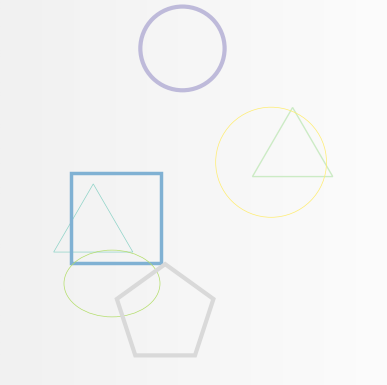[{"shape": "triangle", "thickness": 0.5, "radius": 0.59, "center": [0.241, 0.404]}, {"shape": "circle", "thickness": 3, "radius": 0.54, "center": [0.471, 0.874]}, {"shape": "square", "thickness": 2.5, "radius": 0.58, "center": [0.299, 0.433]}, {"shape": "oval", "thickness": 0.5, "radius": 0.62, "center": [0.289, 0.264]}, {"shape": "pentagon", "thickness": 3, "radius": 0.66, "center": [0.426, 0.183]}, {"shape": "triangle", "thickness": 1, "radius": 0.6, "center": [0.755, 0.601]}, {"shape": "circle", "thickness": 0.5, "radius": 0.71, "center": [0.7, 0.579]}]